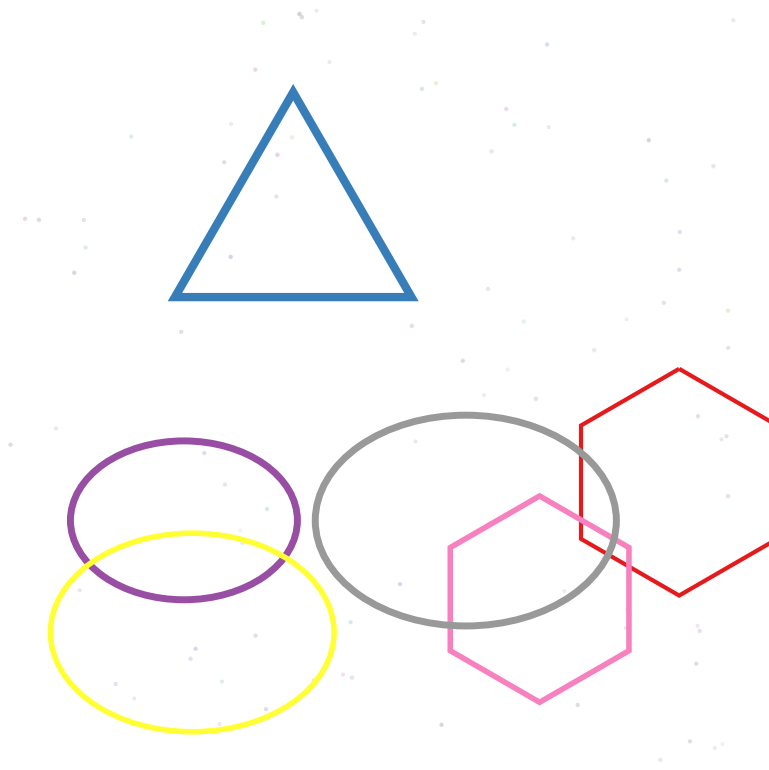[{"shape": "hexagon", "thickness": 1.5, "radius": 0.74, "center": [0.882, 0.374]}, {"shape": "triangle", "thickness": 3, "radius": 0.89, "center": [0.381, 0.703]}, {"shape": "oval", "thickness": 2.5, "radius": 0.74, "center": [0.239, 0.324]}, {"shape": "oval", "thickness": 2, "radius": 0.92, "center": [0.25, 0.179]}, {"shape": "hexagon", "thickness": 2, "radius": 0.67, "center": [0.701, 0.222]}, {"shape": "oval", "thickness": 2.5, "radius": 0.98, "center": [0.605, 0.324]}]